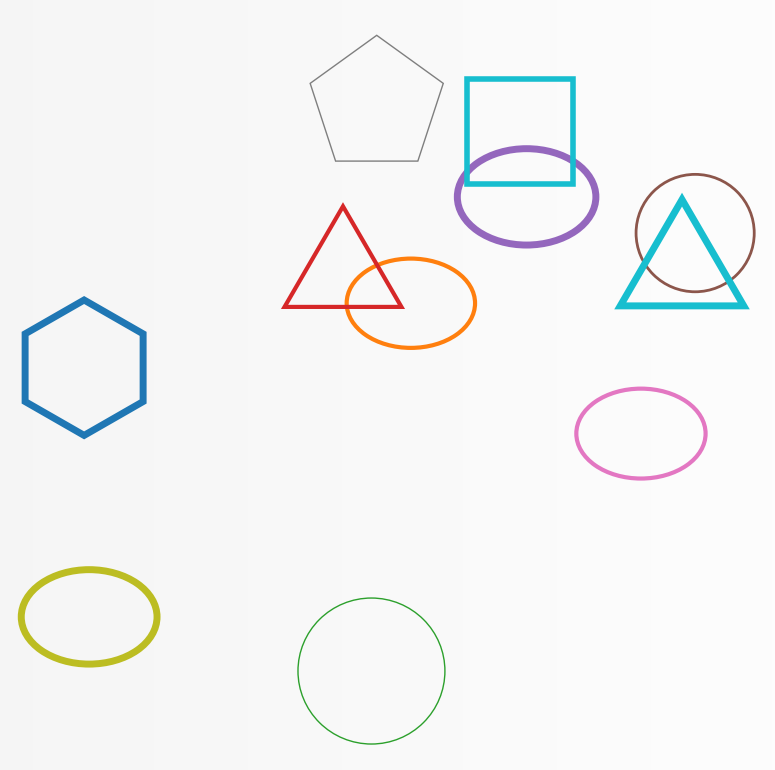[{"shape": "hexagon", "thickness": 2.5, "radius": 0.44, "center": [0.109, 0.522]}, {"shape": "oval", "thickness": 1.5, "radius": 0.41, "center": [0.53, 0.606]}, {"shape": "circle", "thickness": 0.5, "radius": 0.47, "center": [0.479, 0.129]}, {"shape": "triangle", "thickness": 1.5, "radius": 0.44, "center": [0.443, 0.645]}, {"shape": "oval", "thickness": 2.5, "radius": 0.45, "center": [0.679, 0.744]}, {"shape": "circle", "thickness": 1, "radius": 0.38, "center": [0.897, 0.697]}, {"shape": "oval", "thickness": 1.5, "radius": 0.42, "center": [0.827, 0.437]}, {"shape": "pentagon", "thickness": 0.5, "radius": 0.45, "center": [0.486, 0.864]}, {"shape": "oval", "thickness": 2.5, "radius": 0.44, "center": [0.115, 0.199]}, {"shape": "square", "thickness": 2, "radius": 0.34, "center": [0.671, 0.83]}, {"shape": "triangle", "thickness": 2.5, "radius": 0.46, "center": [0.88, 0.649]}]